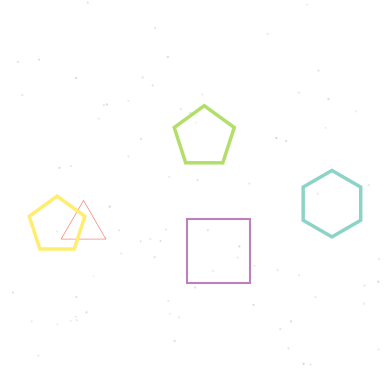[{"shape": "hexagon", "thickness": 2.5, "radius": 0.43, "center": [0.862, 0.471]}, {"shape": "triangle", "thickness": 0.5, "radius": 0.33, "center": [0.217, 0.412]}, {"shape": "pentagon", "thickness": 2.5, "radius": 0.41, "center": [0.53, 0.643]}, {"shape": "square", "thickness": 1.5, "radius": 0.41, "center": [0.567, 0.349]}, {"shape": "pentagon", "thickness": 2.5, "radius": 0.38, "center": [0.148, 0.415]}]